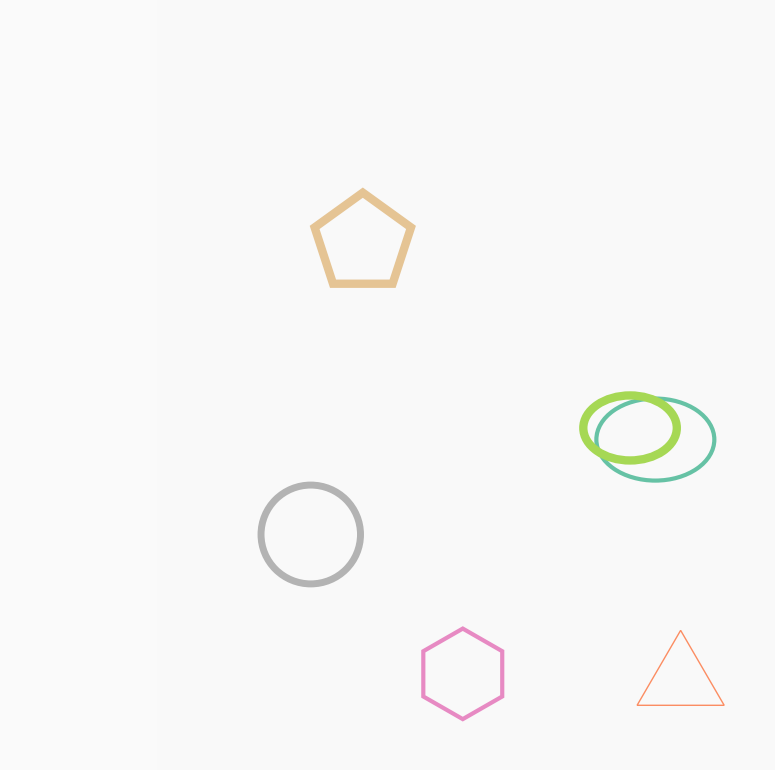[{"shape": "oval", "thickness": 1.5, "radius": 0.38, "center": [0.846, 0.429]}, {"shape": "triangle", "thickness": 0.5, "radius": 0.32, "center": [0.878, 0.116]}, {"shape": "hexagon", "thickness": 1.5, "radius": 0.29, "center": [0.597, 0.125]}, {"shape": "oval", "thickness": 3, "radius": 0.3, "center": [0.813, 0.444]}, {"shape": "pentagon", "thickness": 3, "radius": 0.33, "center": [0.468, 0.684]}, {"shape": "circle", "thickness": 2.5, "radius": 0.32, "center": [0.401, 0.306]}]